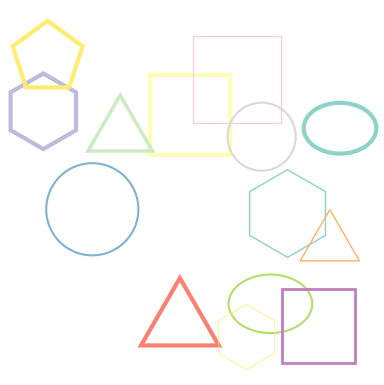[{"shape": "oval", "thickness": 3, "radius": 0.47, "center": [0.883, 0.667]}, {"shape": "hexagon", "thickness": 1, "radius": 0.57, "center": [0.747, 0.445]}, {"shape": "square", "thickness": 3, "radius": 0.52, "center": [0.494, 0.701]}, {"shape": "hexagon", "thickness": 3, "radius": 0.49, "center": [0.113, 0.711]}, {"shape": "triangle", "thickness": 3, "radius": 0.58, "center": [0.467, 0.161]}, {"shape": "circle", "thickness": 1.5, "radius": 0.6, "center": [0.24, 0.456]}, {"shape": "triangle", "thickness": 1, "radius": 0.44, "center": [0.857, 0.367]}, {"shape": "oval", "thickness": 1.5, "radius": 0.54, "center": [0.702, 0.211]}, {"shape": "square", "thickness": 1, "radius": 0.57, "center": [0.616, 0.794]}, {"shape": "circle", "thickness": 1.5, "radius": 0.44, "center": [0.68, 0.645]}, {"shape": "square", "thickness": 2, "radius": 0.48, "center": [0.828, 0.154]}, {"shape": "triangle", "thickness": 2.5, "radius": 0.48, "center": [0.312, 0.656]}, {"shape": "hexagon", "thickness": 0.5, "radius": 0.42, "center": [0.64, 0.125]}, {"shape": "pentagon", "thickness": 3, "radius": 0.48, "center": [0.124, 0.85]}]